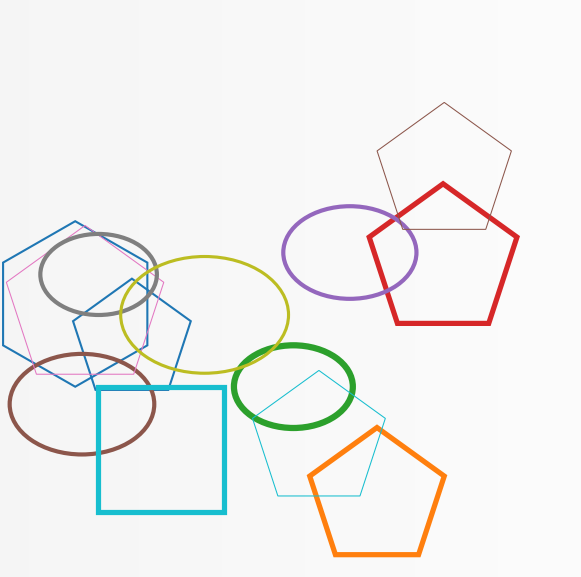[{"shape": "hexagon", "thickness": 1, "radius": 0.72, "center": [0.129, 0.473]}, {"shape": "pentagon", "thickness": 1, "radius": 0.53, "center": [0.227, 0.41]}, {"shape": "pentagon", "thickness": 2.5, "radius": 0.61, "center": [0.649, 0.137]}, {"shape": "oval", "thickness": 3, "radius": 0.51, "center": [0.505, 0.33]}, {"shape": "pentagon", "thickness": 2.5, "radius": 0.67, "center": [0.762, 0.547]}, {"shape": "oval", "thickness": 2, "radius": 0.57, "center": [0.602, 0.562]}, {"shape": "pentagon", "thickness": 0.5, "radius": 0.61, "center": [0.764, 0.7]}, {"shape": "oval", "thickness": 2, "radius": 0.62, "center": [0.141, 0.299]}, {"shape": "pentagon", "thickness": 0.5, "radius": 0.71, "center": [0.146, 0.466]}, {"shape": "oval", "thickness": 2, "radius": 0.5, "center": [0.17, 0.524]}, {"shape": "oval", "thickness": 1.5, "radius": 0.72, "center": [0.352, 0.454]}, {"shape": "square", "thickness": 2.5, "radius": 0.54, "center": [0.276, 0.221]}, {"shape": "pentagon", "thickness": 0.5, "radius": 0.6, "center": [0.549, 0.238]}]